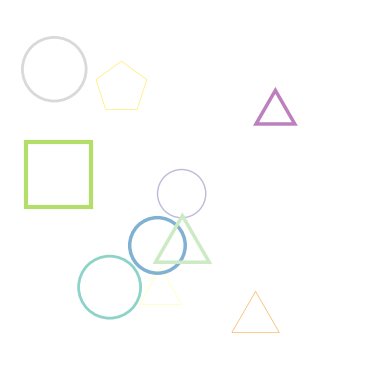[{"shape": "circle", "thickness": 2, "radius": 0.4, "center": [0.285, 0.254]}, {"shape": "triangle", "thickness": 0.5, "radius": 0.32, "center": [0.417, 0.241]}, {"shape": "circle", "thickness": 1, "radius": 0.31, "center": [0.472, 0.497]}, {"shape": "circle", "thickness": 2.5, "radius": 0.36, "center": [0.409, 0.363]}, {"shape": "triangle", "thickness": 0.5, "radius": 0.36, "center": [0.664, 0.172]}, {"shape": "square", "thickness": 3, "radius": 0.42, "center": [0.153, 0.546]}, {"shape": "circle", "thickness": 2, "radius": 0.41, "center": [0.141, 0.82]}, {"shape": "triangle", "thickness": 2.5, "radius": 0.29, "center": [0.715, 0.707]}, {"shape": "triangle", "thickness": 2.5, "radius": 0.4, "center": [0.474, 0.359]}, {"shape": "pentagon", "thickness": 0.5, "radius": 0.35, "center": [0.315, 0.772]}]